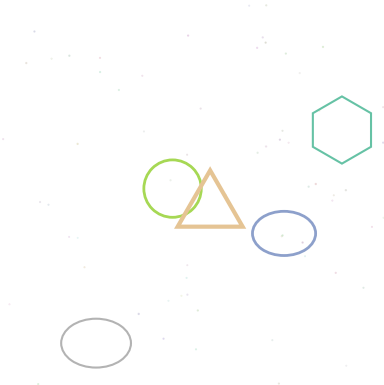[{"shape": "hexagon", "thickness": 1.5, "radius": 0.44, "center": [0.888, 0.662]}, {"shape": "oval", "thickness": 2, "radius": 0.41, "center": [0.738, 0.394]}, {"shape": "circle", "thickness": 2, "radius": 0.37, "center": [0.448, 0.51]}, {"shape": "triangle", "thickness": 3, "radius": 0.49, "center": [0.546, 0.46]}, {"shape": "oval", "thickness": 1.5, "radius": 0.45, "center": [0.25, 0.109]}]